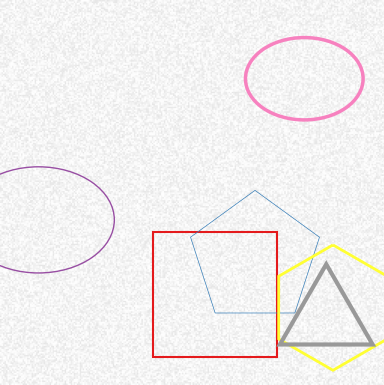[{"shape": "square", "thickness": 1.5, "radius": 0.81, "center": [0.558, 0.235]}, {"shape": "pentagon", "thickness": 0.5, "radius": 0.88, "center": [0.662, 0.329]}, {"shape": "oval", "thickness": 1, "radius": 0.98, "center": [0.1, 0.429]}, {"shape": "hexagon", "thickness": 2, "radius": 0.81, "center": [0.865, 0.201]}, {"shape": "oval", "thickness": 2.5, "radius": 0.76, "center": [0.79, 0.796]}, {"shape": "triangle", "thickness": 3, "radius": 0.7, "center": [0.847, 0.175]}]